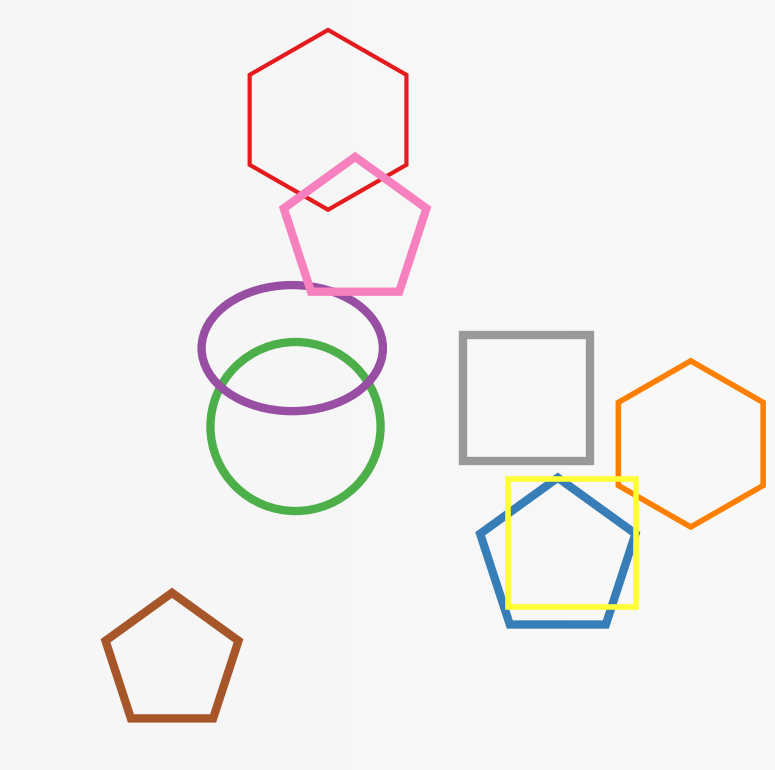[{"shape": "hexagon", "thickness": 1.5, "radius": 0.58, "center": [0.423, 0.844]}, {"shape": "pentagon", "thickness": 3, "radius": 0.53, "center": [0.72, 0.274]}, {"shape": "circle", "thickness": 3, "radius": 0.55, "center": [0.381, 0.446]}, {"shape": "oval", "thickness": 3, "radius": 0.58, "center": [0.377, 0.548]}, {"shape": "hexagon", "thickness": 2, "radius": 0.54, "center": [0.891, 0.423]}, {"shape": "square", "thickness": 2, "radius": 0.41, "center": [0.738, 0.295]}, {"shape": "pentagon", "thickness": 3, "radius": 0.45, "center": [0.222, 0.14]}, {"shape": "pentagon", "thickness": 3, "radius": 0.48, "center": [0.458, 0.699]}, {"shape": "square", "thickness": 3, "radius": 0.41, "center": [0.679, 0.483]}]